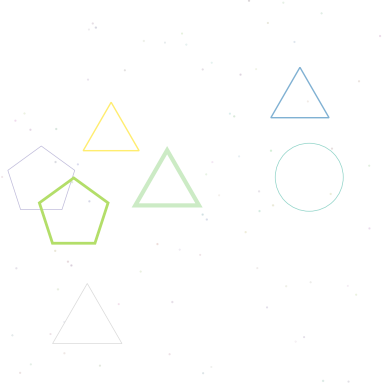[{"shape": "circle", "thickness": 0.5, "radius": 0.44, "center": [0.803, 0.54]}, {"shape": "pentagon", "thickness": 0.5, "radius": 0.46, "center": [0.107, 0.529]}, {"shape": "triangle", "thickness": 1, "radius": 0.44, "center": [0.779, 0.738]}, {"shape": "pentagon", "thickness": 2, "radius": 0.47, "center": [0.191, 0.444]}, {"shape": "triangle", "thickness": 0.5, "radius": 0.52, "center": [0.227, 0.16]}, {"shape": "triangle", "thickness": 3, "radius": 0.48, "center": [0.434, 0.514]}, {"shape": "triangle", "thickness": 1, "radius": 0.42, "center": [0.289, 0.651]}]